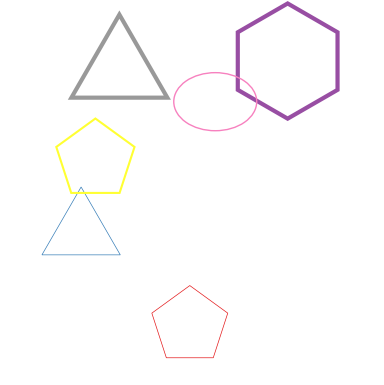[{"shape": "pentagon", "thickness": 0.5, "radius": 0.52, "center": [0.493, 0.155]}, {"shape": "triangle", "thickness": 0.5, "radius": 0.59, "center": [0.211, 0.397]}, {"shape": "hexagon", "thickness": 3, "radius": 0.75, "center": [0.747, 0.841]}, {"shape": "pentagon", "thickness": 1.5, "radius": 0.53, "center": [0.248, 0.585]}, {"shape": "oval", "thickness": 1, "radius": 0.54, "center": [0.559, 0.736]}, {"shape": "triangle", "thickness": 3, "radius": 0.72, "center": [0.31, 0.818]}]